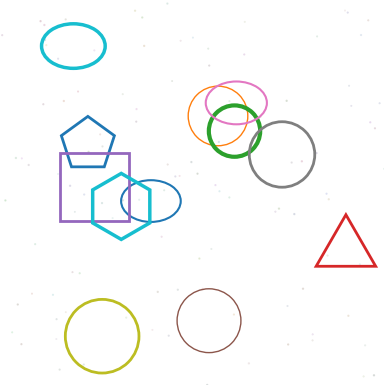[{"shape": "oval", "thickness": 1.5, "radius": 0.39, "center": [0.392, 0.478]}, {"shape": "pentagon", "thickness": 2, "radius": 0.36, "center": [0.228, 0.625]}, {"shape": "circle", "thickness": 1, "radius": 0.39, "center": [0.566, 0.699]}, {"shape": "circle", "thickness": 3, "radius": 0.33, "center": [0.609, 0.66]}, {"shape": "triangle", "thickness": 2, "radius": 0.45, "center": [0.898, 0.353]}, {"shape": "square", "thickness": 2, "radius": 0.45, "center": [0.245, 0.514]}, {"shape": "circle", "thickness": 1, "radius": 0.41, "center": [0.543, 0.167]}, {"shape": "oval", "thickness": 1.5, "radius": 0.4, "center": [0.614, 0.733]}, {"shape": "circle", "thickness": 2, "radius": 0.43, "center": [0.733, 0.599]}, {"shape": "circle", "thickness": 2, "radius": 0.48, "center": [0.265, 0.127]}, {"shape": "oval", "thickness": 2.5, "radius": 0.41, "center": [0.191, 0.88]}, {"shape": "hexagon", "thickness": 2.5, "radius": 0.43, "center": [0.315, 0.464]}]